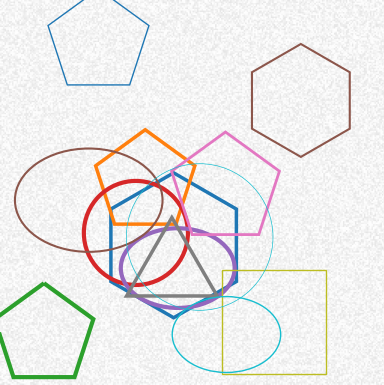[{"shape": "pentagon", "thickness": 1, "radius": 0.69, "center": [0.256, 0.891]}, {"shape": "hexagon", "thickness": 2.5, "radius": 0.94, "center": [0.451, 0.363]}, {"shape": "pentagon", "thickness": 2.5, "radius": 0.68, "center": [0.377, 0.527]}, {"shape": "pentagon", "thickness": 3, "radius": 0.67, "center": [0.114, 0.13]}, {"shape": "circle", "thickness": 3, "radius": 0.68, "center": [0.353, 0.395]}, {"shape": "oval", "thickness": 3, "radius": 0.74, "center": [0.462, 0.304]}, {"shape": "oval", "thickness": 1.5, "radius": 0.96, "center": [0.23, 0.48]}, {"shape": "hexagon", "thickness": 1.5, "radius": 0.73, "center": [0.781, 0.739]}, {"shape": "pentagon", "thickness": 2, "radius": 0.74, "center": [0.586, 0.51]}, {"shape": "triangle", "thickness": 2.5, "radius": 0.68, "center": [0.446, 0.299]}, {"shape": "square", "thickness": 1, "radius": 0.68, "center": [0.712, 0.164]}, {"shape": "circle", "thickness": 0.5, "radius": 0.95, "center": [0.519, 0.384]}, {"shape": "oval", "thickness": 1, "radius": 0.7, "center": [0.588, 0.131]}]